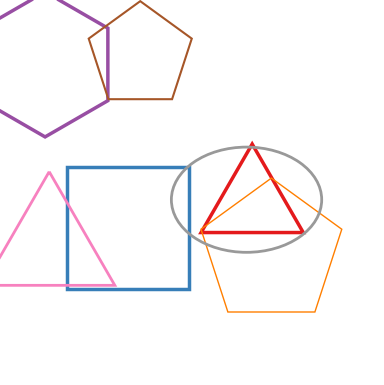[{"shape": "triangle", "thickness": 2.5, "radius": 0.77, "center": [0.655, 0.473]}, {"shape": "square", "thickness": 2.5, "radius": 0.79, "center": [0.333, 0.407]}, {"shape": "hexagon", "thickness": 2.5, "radius": 0.94, "center": [0.117, 0.833]}, {"shape": "pentagon", "thickness": 1, "radius": 0.96, "center": [0.705, 0.345]}, {"shape": "pentagon", "thickness": 1.5, "radius": 0.7, "center": [0.364, 0.856]}, {"shape": "triangle", "thickness": 2, "radius": 0.98, "center": [0.128, 0.357]}, {"shape": "oval", "thickness": 2, "radius": 0.98, "center": [0.64, 0.481]}]